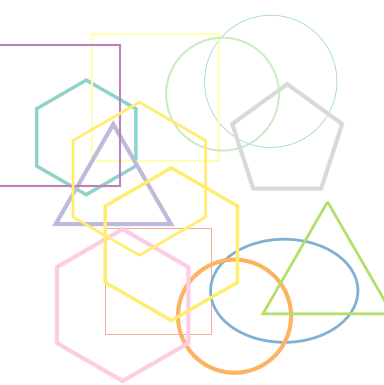[{"shape": "hexagon", "thickness": 2.5, "radius": 0.74, "center": [0.224, 0.643]}, {"shape": "circle", "thickness": 0.5, "radius": 0.86, "center": [0.703, 0.789]}, {"shape": "square", "thickness": 1.5, "radius": 0.82, "center": [0.404, 0.746]}, {"shape": "triangle", "thickness": 3, "radius": 0.86, "center": [0.294, 0.504]}, {"shape": "square", "thickness": 0.5, "radius": 0.68, "center": [0.41, 0.27]}, {"shape": "oval", "thickness": 2, "radius": 0.96, "center": [0.738, 0.245]}, {"shape": "circle", "thickness": 3, "radius": 0.73, "center": [0.609, 0.179]}, {"shape": "triangle", "thickness": 2, "radius": 0.97, "center": [0.851, 0.282]}, {"shape": "hexagon", "thickness": 3, "radius": 0.99, "center": [0.319, 0.208]}, {"shape": "pentagon", "thickness": 3, "radius": 0.75, "center": [0.746, 0.632]}, {"shape": "square", "thickness": 1.5, "radius": 0.92, "center": [0.129, 0.701]}, {"shape": "circle", "thickness": 1.5, "radius": 0.73, "center": [0.578, 0.756]}, {"shape": "hexagon", "thickness": 2.5, "radius": 0.99, "center": [0.445, 0.366]}, {"shape": "hexagon", "thickness": 2, "radius": 0.99, "center": [0.362, 0.536]}]